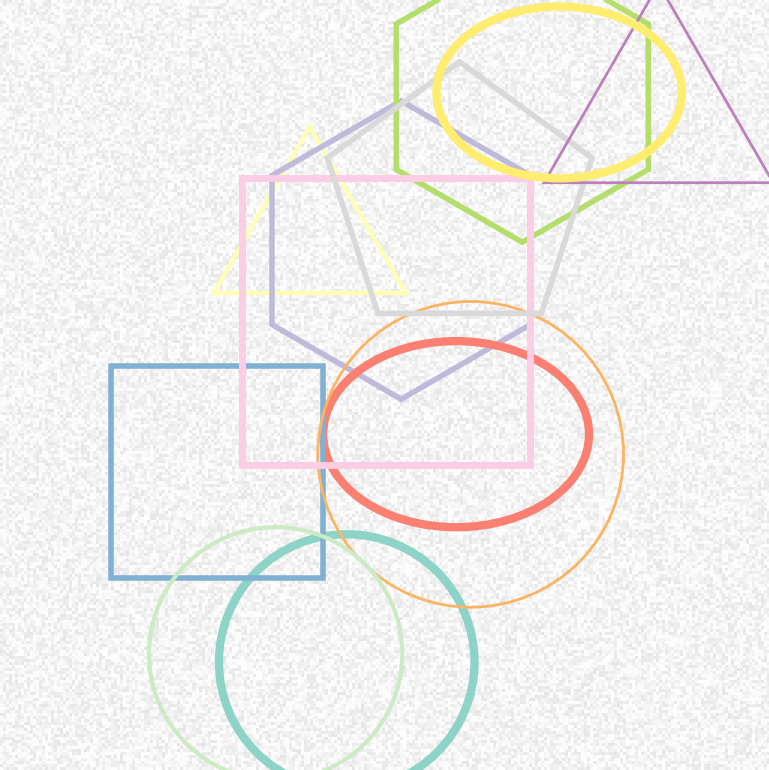[{"shape": "circle", "thickness": 3, "radius": 0.83, "center": [0.45, 0.14]}, {"shape": "triangle", "thickness": 1.5, "radius": 0.72, "center": [0.402, 0.691]}, {"shape": "hexagon", "thickness": 2, "radius": 0.97, "center": [0.521, 0.675]}, {"shape": "oval", "thickness": 3, "radius": 0.86, "center": [0.592, 0.436]}, {"shape": "square", "thickness": 2, "radius": 0.69, "center": [0.282, 0.387]}, {"shape": "circle", "thickness": 1, "radius": 0.99, "center": [0.611, 0.41]}, {"shape": "hexagon", "thickness": 2, "radius": 0.94, "center": [0.678, 0.874]}, {"shape": "square", "thickness": 2.5, "radius": 0.93, "center": [0.501, 0.583]}, {"shape": "pentagon", "thickness": 2, "radius": 0.9, "center": [0.597, 0.739]}, {"shape": "triangle", "thickness": 1, "radius": 0.86, "center": [0.855, 0.849]}, {"shape": "circle", "thickness": 1.5, "radius": 0.82, "center": [0.358, 0.151]}, {"shape": "oval", "thickness": 3, "radius": 0.8, "center": [0.726, 0.88]}]